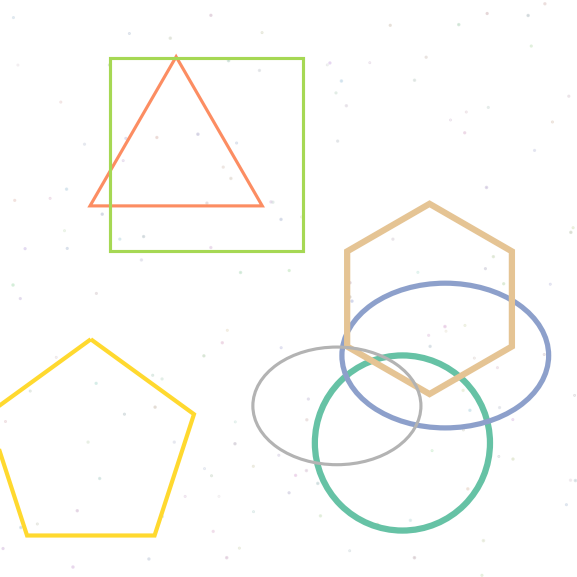[{"shape": "circle", "thickness": 3, "radius": 0.76, "center": [0.697, 0.232]}, {"shape": "triangle", "thickness": 1.5, "radius": 0.86, "center": [0.305, 0.729]}, {"shape": "oval", "thickness": 2.5, "radius": 0.89, "center": [0.771, 0.383]}, {"shape": "square", "thickness": 1.5, "radius": 0.83, "center": [0.358, 0.732]}, {"shape": "pentagon", "thickness": 2, "radius": 0.94, "center": [0.157, 0.224]}, {"shape": "hexagon", "thickness": 3, "radius": 0.82, "center": [0.744, 0.482]}, {"shape": "oval", "thickness": 1.5, "radius": 0.73, "center": [0.583, 0.296]}]